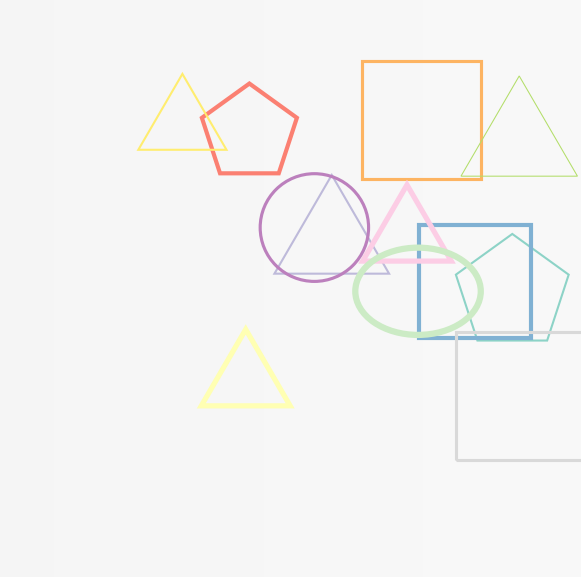[{"shape": "pentagon", "thickness": 1, "radius": 0.51, "center": [0.881, 0.492]}, {"shape": "triangle", "thickness": 2.5, "radius": 0.44, "center": [0.423, 0.341]}, {"shape": "triangle", "thickness": 1, "radius": 0.57, "center": [0.571, 0.582]}, {"shape": "pentagon", "thickness": 2, "radius": 0.43, "center": [0.429, 0.769]}, {"shape": "square", "thickness": 2, "radius": 0.49, "center": [0.817, 0.512]}, {"shape": "square", "thickness": 1.5, "radius": 0.51, "center": [0.726, 0.791]}, {"shape": "triangle", "thickness": 0.5, "radius": 0.58, "center": [0.893, 0.752]}, {"shape": "triangle", "thickness": 2.5, "radius": 0.44, "center": [0.7, 0.591]}, {"shape": "square", "thickness": 1.5, "radius": 0.55, "center": [0.895, 0.314]}, {"shape": "circle", "thickness": 1.5, "radius": 0.47, "center": [0.541, 0.605]}, {"shape": "oval", "thickness": 3, "radius": 0.54, "center": [0.719, 0.495]}, {"shape": "triangle", "thickness": 1, "radius": 0.44, "center": [0.314, 0.784]}]